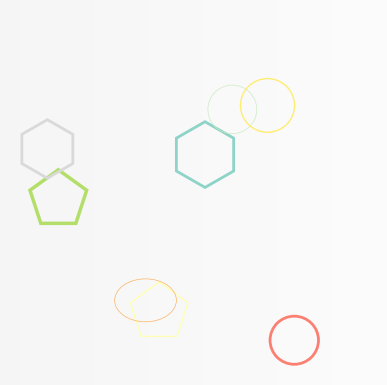[{"shape": "hexagon", "thickness": 2, "radius": 0.43, "center": [0.529, 0.598]}, {"shape": "pentagon", "thickness": 1, "radius": 0.39, "center": [0.411, 0.189]}, {"shape": "circle", "thickness": 2, "radius": 0.31, "center": [0.759, 0.116]}, {"shape": "oval", "thickness": 0.5, "radius": 0.4, "center": [0.376, 0.22]}, {"shape": "pentagon", "thickness": 2.5, "radius": 0.38, "center": [0.151, 0.482]}, {"shape": "hexagon", "thickness": 2, "radius": 0.38, "center": [0.122, 0.613]}, {"shape": "circle", "thickness": 0.5, "radius": 0.32, "center": [0.6, 0.716]}, {"shape": "circle", "thickness": 1, "radius": 0.35, "center": [0.69, 0.726]}]